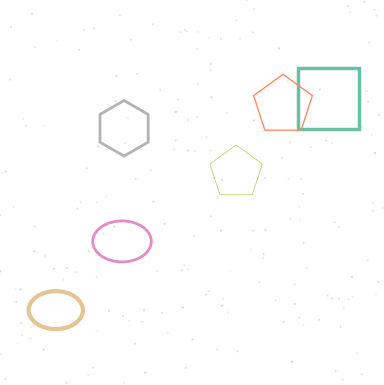[{"shape": "square", "thickness": 2.5, "radius": 0.4, "center": [0.853, 0.744]}, {"shape": "pentagon", "thickness": 1, "radius": 0.4, "center": [0.735, 0.727]}, {"shape": "oval", "thickness": 2, "radius": 0.38, "center": [0.317, 0.373]}, {"shape": "pentagon", "thickness": 0.5, "radius": 0.36, "center": [0.613, 0.552]}, {"shape": "oval", "thickness": 3, "radius": 0.35, "center": [0.145, 0.194]}, {"shape": "hexagon", "thickness": 2, "radius": 0.36, "center": [0.322, 0.667]}]